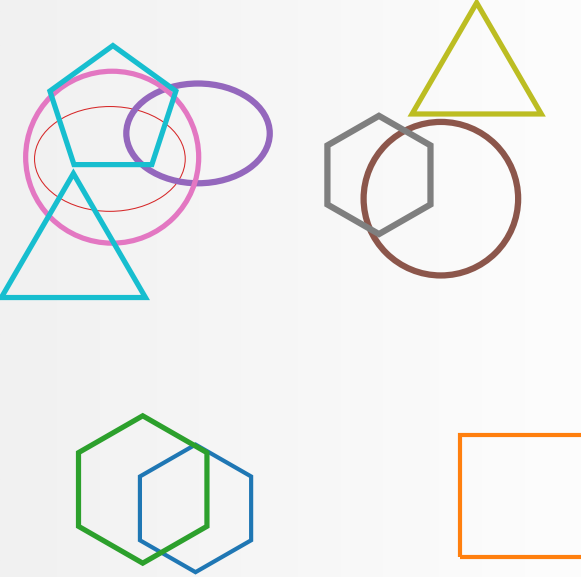[{"shape": "hexagon", "thickness": 2, "radius": 0.55, "center": [0.336, 0.119]}, {"shape": "square", "thickness": 2, "radius": 0.53, "center": [0.897, 0.141]}, {"shape": "hexagon", "thickness": 2.5, "radius": 0.64, "center": [0.246, 0.152]}, {"shape": "oval", "thickness": 0.5, "radius": 0.65, "center": [0.189, 0.724]}, {"shape": "oval", "thickness": 3, "radius": 0.62, "center": [0.341, 0.768]}, {"shape": "circle", "thickness": 3, "radius": 0.66, "center": [0.758, 0.655]}, {"shape": "circle", "thickness": 2.5, "radius": 0.74, "center": [0.193, 0.727]}, {"shape": "hexagon", "thickness": 3, "radius": 0.51, "center": [0.652, 0.696]}, {"shape": "triangle", "thickness": 2.5, "radius": 0.64, "center": [0.82, 0.866]}, {"shape": "triangle", "thickness": 2.5, "radius": 0.72, "center": [0.126, 0.556]}, {"shape": "pentagon", "thickness": 2.5, "radius": 0.57, "center": [0.194, 0.806]}]